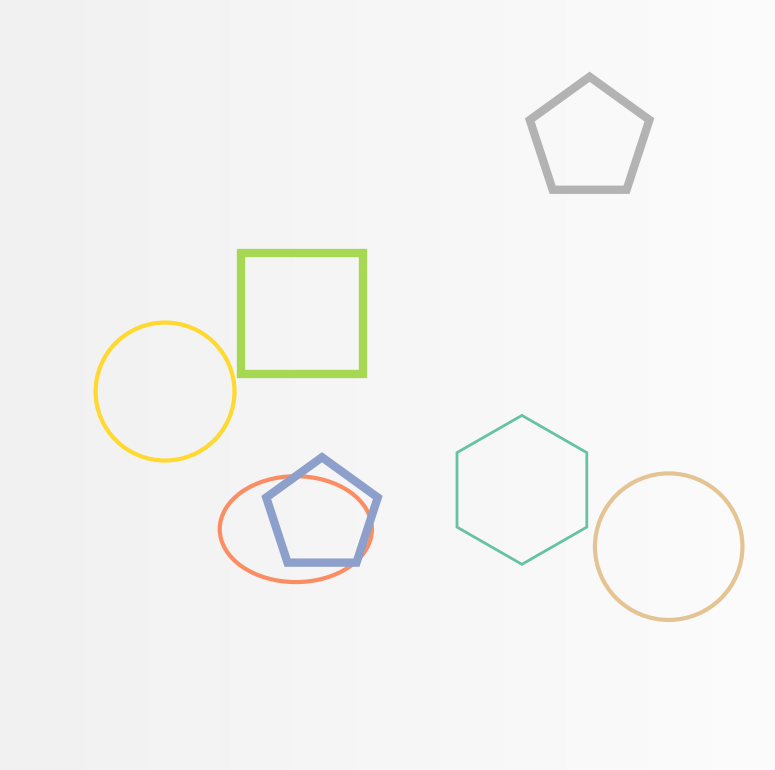[{"shape": "hexagon", "thickness": 1, "radius": 0.48, "center": [0.673, 0.364]}, {"shape": "oval", "thickness": 1.5, "radius": 0.49, "center": [0.382, 0.313]}, {"shape": "pentagon", "thickness": 3, "radius": 0.38, "center": [0.415, 0.331]}, {"shape": "square", "thickness": 3, "radius": 0.39, "center": [0.39, 0.592]}, {"shape": "circle", "thickness": 1.5, "radius": 0.45, "center": [0.213, 0.492]}, {"shape": "circle", "thickness": 1.5, "radius": 0.48, "center": [0.863, 0.29]}, {"shape": "pentagon", "thickness": 3, "radius": 0.41, "center": [0.761, 0.819]}]